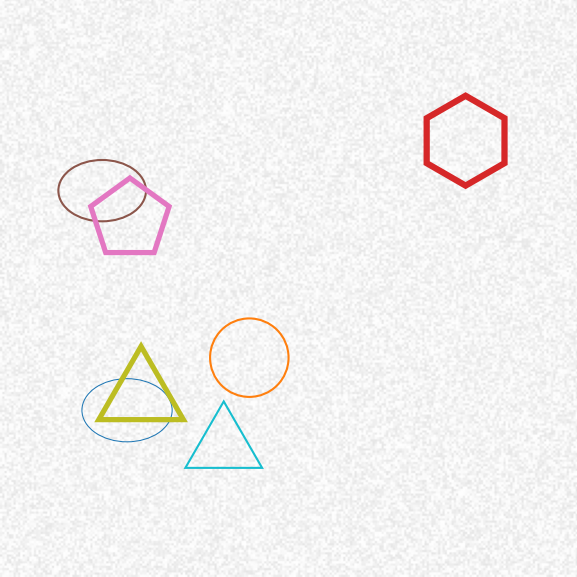[{"shape": "oval", "thickness": 0.5, "radius": 0.39, "center": [0.22, 0.289]}, {"shape": "circle", "thickness": 1, "radius": 0.34, "center": [0.432, 0.38]}, {"shape": "hexagon", "thickness": 3, "radius": 0.39, "center": [0.806, 0.756]}, {"shape": "oval", "thickness": 1, "radius": 0.38, "center": [0.177, 0.669]}, {"shape": "pentagon", "thickness": 2.5, "radius": 0.36, "center": [0.225, 0.62]}, {"shape": "triangle", "thickness": 2.5, "radius": 0.42, "center": [0.244, 0.315]}, {"shape": "triangle", "thickness": 1, "radius": 0.38, "center": [0.387, 0.227]}]